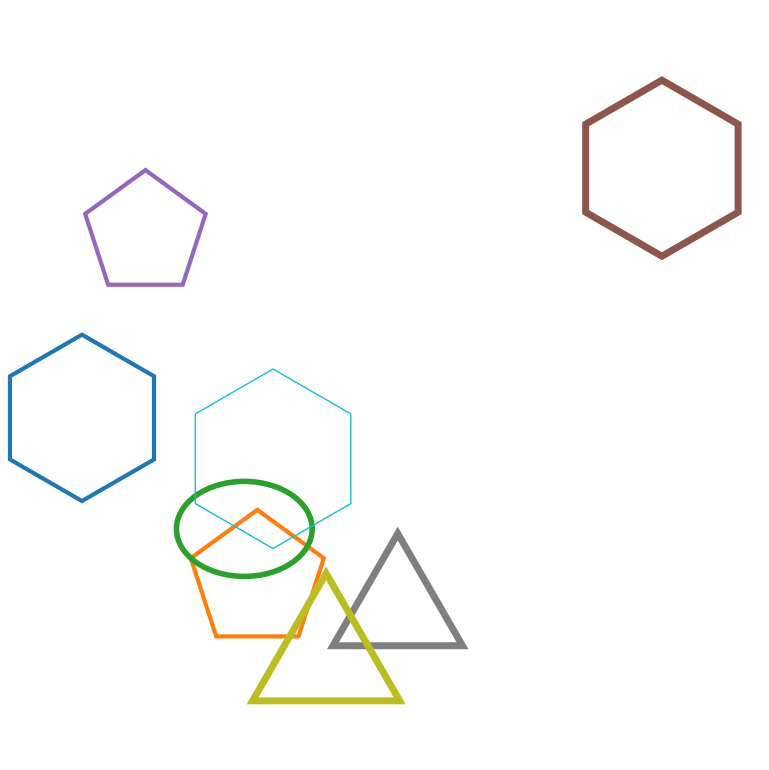[{"shape": "hexagon", "thickness": 1.5, "radius": 0.54, "center": [0.106, 0.457]}, {"shape": "pentagon", "thickness": 1.5, "radius": 0.45, "center": [0.334, 0.247]}, {"shape": "oval", "thickness": 2, "radius": 0.44, "center": [0.317, 0.313]}, {"shape": "pentagon", "thickness": 1.5, "radius": 0.41, "center": [0.189, 0.697]}, {"shape": "hexagon", "thickness": 2.5, "radius": 0.57, "center": [0.86, 0.782]}, {"shape": "triangle", "thickness": 2.5, "radius": 0.49, "center": [0.517, 0.21]}, {"shape": "triangle", "thickness": 2.5, "radius": 0.55, "center": [0.424, 0.145]}, {"shape": "hexagon", "thickness": 0.5, "radius": 0.58, "center": [0.355, 0.404]}]